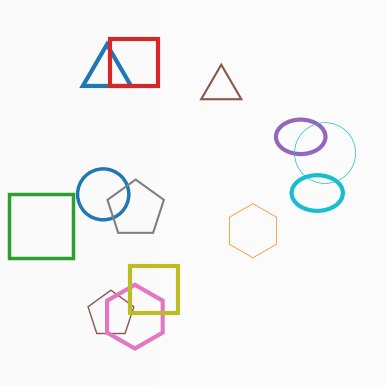[{"shape": "triangle", "thickness": 3, "radius": 0.36, "center": [0.276, 0.813]}, {"shape": "circle", "thickness": 2.5, "radius": 0.33, "center": [0.266, 0.495]}, {"shape": "hexagon", "thickness": 0.5, "radius": 0.35, "center": [0.653, 0.401]}, {"shape": "square", "thickness": 2.5, "radius": 0.42, "center": [0.106, 0.412]}, {"shape": "square", "thickness": 3, "radius": 0.3, "center": [0.346, 0.837]}, {"shape": "oval", "thickness": 3, "radius": 0.32, "center": [0.776, 0.645]}, {"shape": "pentagon", "thickness": 1, "radius": 0.31, "center": [0.286, 0.184]}, {"shape": "triangle", "thickness": 1.5, "radius": 0.3, "center": [0.571, 0.772]}, {"shape": "hexagon", "thickness": 3, "radius": 0.41, "center": [0.348, 0.177]}, {"shape": "pentagon", "thickness": 1.5, "radius": 0.38, "center": [0.35, 0.457]}, {"shape": "square", "thickness": 3, "radius": 0.31, "center": [0.398, 0.248]}, {"shape": "circle", "thickness": 0.5, "radius": 0.39, "center": [0.839, 0.602]}, {"shape": "oval", "thickness": 3, "radius": 0.33, "center": [0.819, 0.499]}]